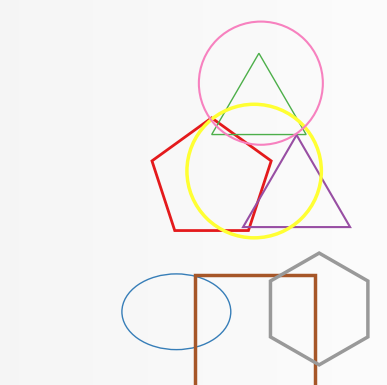[{"shape": "pentagon", "thickness": 2, "radius": 0.81, "center": [0.546, 0.532]}, {"shape": "oval", "thickness": 1, "radius": 0.7, "center": [0.455, 0.19]}, {"shape": "triangle", "thickness": 1, "radius": 0.7, "center": [0.668, 0.721]}, {"shape": "triangle", "thickness": 1.5, "radius": 0.8, "center": [0.765, 0.49]}, {"shape": "circle", "thickness": 2.5, "radius": 0.87, "center": [0.656, 0.556]}, {"shape": "square", "thickness": 2.5, "radius": 0.77, "center": [0.659, 0.13]}, {"shape": "circle", "thickness": 1.5, "radius": 0.8, "center": [0.673, 0.784]}, {"shape": "hexagon", "thickness": 2.5, "radius": 0.73, "center": [0.824, 0.197]}]